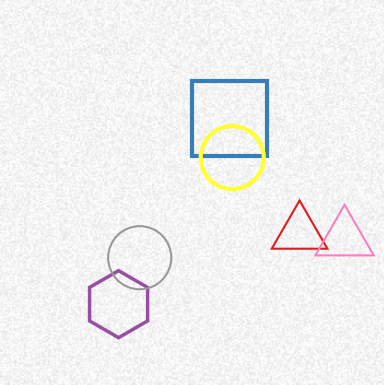[{"shape": "triangle", "thickness": 1.5, "radius": 0.42, "center": [0.778, 0.396]}, {"shape": "square", "thickness": 3, "radius": 0.49, "center": [0.597, 0.693]}, {"shape": "hexagon", "thickness": 2.5, "radius": 0.44, "center": [0.308, 0.21]}, {"shape": "circle", "thickness": 3, "radius": 0.41, "center": [0.603, 0.591]}, {"shape": "triangle", "thickness": 1.5, "radius": 0.44, "center": [0.895, 0.38]}, {"shape": "circle", "thickness": 1.5, "radius": 0.41, "center": [0.363, 0.331]}]